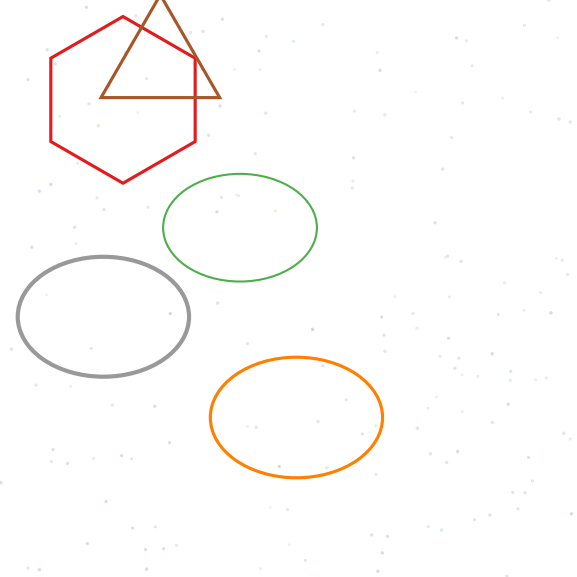[{"shape": "hexagon", "thickness": 1.5, "radius": 0.72, "center": [0.213, 0.826]}, {"shape": "oval", "thickness": 1, "radius": 0.67, "center": [0.416, 0.605]}, {"shape": "oval", "thickness": 1.5, "radius": 0.75, "center": [0.513, 0.276]}, {"shape": "triangle", "thickness": 1.5, "radius": 0.59, "center": [0.278, 0.889]}, {"shape": "oval", "thickness": 2, "radius": 0.74, "center": [0.179, 0.451]}]